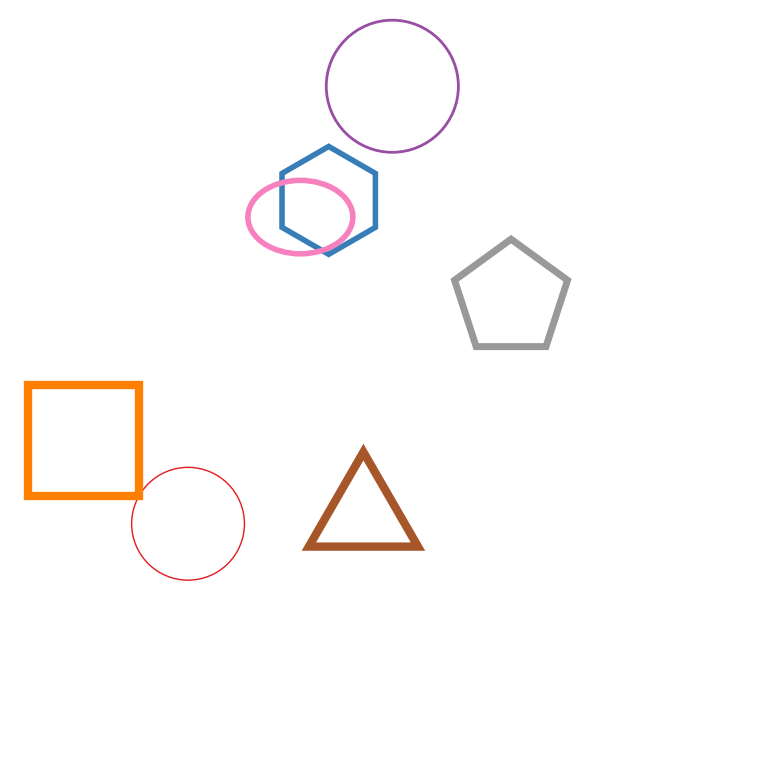[{"shape": "circle", "thickness": 0.5, "radius": 0.37, "center": [0.244, 0.32]}, {"shape": "hexagon", "thickness": 2, "radius": 0.35, "center": [0.427, 0.74]}, {"shape": "circle", "thickness": 1, "radius": 0.43, "center": [0.51, 0.888]}, {"shape": "square", "thickness": 3, "radius": 0.36, "center": [0.108, 0.428]}, {"shape": "triangle", "thickness": 3, "radius": 0.41, "center": [0.472, 0.331]}, {"shape": "oval", "thickness": 2, "radius": 0.34, "center": [0.39, 0.718]}, {"shape": "pentagon", "thickness": 2.5, "radius": 0.39, "center": [0.664, 0.612]}]